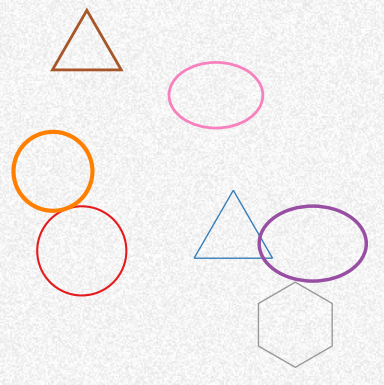[{"shape": "circle", "thickness": 1.5, "radius": 0.58, "center": [0.212, 0.348]}, {"shape": "triangle", "thickness": 1, "radius": 0.59, "center": [0.606, 0.388]}, {"shape": "oval", "thickness": 2.5, "radius": 0.7, "center": [0.812, 0.367]}, {"shape": "circle", "thickness": 3, "radius": 0.51, "center": [0.138, 0.555]}, {"shape": "triangle", "thickness": 2, "radius": 0.52, "center": [0.226, 0.87]}, {"shape": "oval", "thickness": 2, "radius": 0.61, "center": [0.561, 0.753]}, {"shape": "hexagon", "thickness": 1, "radius": 0.55, "center": [0.767, 0.156]}]